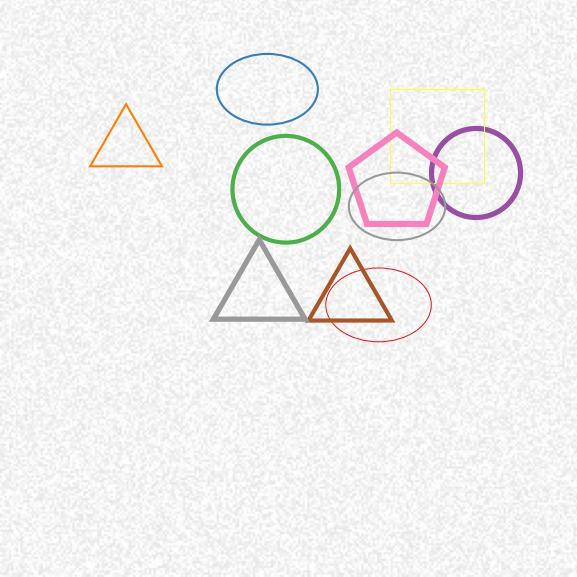[{"shape": "oval", "thickness": 0.5, "radius": 0.46, "center": [0.655, 0.471]}, {"shape": "oval", "thickness": 1, "radius": 0.44, "center": [0.463, 0.845]}, {"shape": "circle", "thickness": 2, "radius": 0.46, "center": [0.495, 0.671]}, {"shape": "circle", "thickness": 2.5, "radius": 0.39, "center": [0.824, 0.7]}, {"shape": "triangle", "thickness": 1, "radius": 0.36, "center": [0.218, 0.747]}, {"shape": "square", "thickness": 0.5, "radius": 0.41, "center": [0.756, 0.763]}, {"shape": "triangle", "thickness": 2, "radius": 0.42, "center": [0.606, 0.486]}, {"shape": "pentagon", "thickness": 3, "radius": 0.44, "center": [0.687, 0.682]}, {"shape": "oval", "thickness": 1, "radius": 0.42, "center": [0.688, 0.642]}, {"shape": "triangle", "thickness": 2.5, "radius": 0.46, "center": [0.449, 0.492]}]